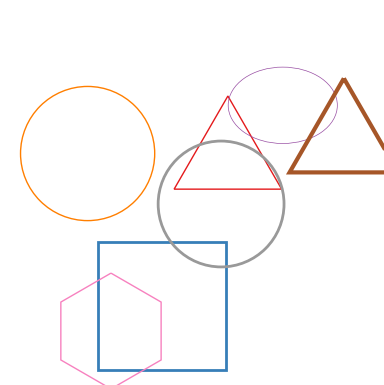[{"shape": "triangle", "thickness": 1, "radius": 0.81, "center": [0.592, 0.589]}, {"shape": "square", "thickness": 2, "radius": 0.83, "center": [0.42, 0.205]}, {"shape": "oval", "thickness": 0.5, "radius": 0.71, "center": [0.734, 0.726]}, {"shape": "circle", "thickness": 1, "radius": 0.87, "center": [0.228, 0.601]}, {"shape": "triangle", "thickness": 3, "radius": 0.81, "center": [0.893, 0.634]}, {"shape": "hexagon", "thickness": 1, "radius": 0.75, "center": [0.288, 0.14]}, {"shape": "circle", "thickness": 2, "radius": 0.82, "center": [0.574, 0.47]}]